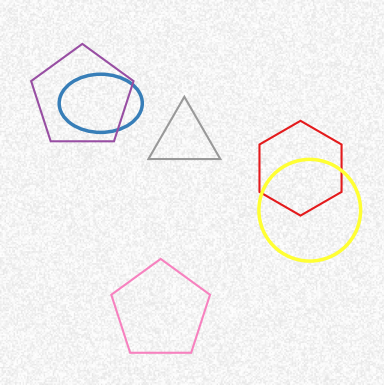[{"shape": "hexagon", "thickness": 1.5, "radius": 0.62, "center": [0.781, 0.563]}, {"shape": "oval", "thickness": 2.5, "radius": 0.54, "center": [0.262, 0.732]}, {"shape": "pentagon", "thickness": 1.5, "radius": 0.7, "center": [0.214, 0.746]}, {"shape": "circle", "thickness": 2.5, "radius": 0.66, "center": [0.805, 0.454]}, {"shape": "pentagon", "thickness": 1.5, "radius": 0.67, "center": [0.417, 0.193]}, {"shape": "triangle", "thickness": 1.5, "radius": 0.54, "center": [0.479, 0.641]}]